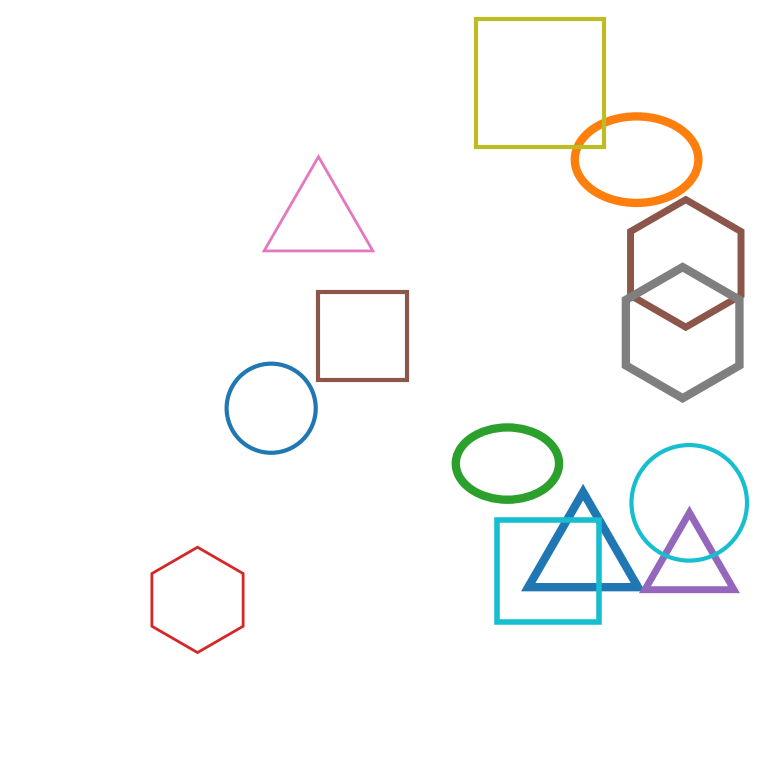[{"shape": "triangle", "thickness": 3, "radius": 0.41, "center": [0.757, 0.279]}, {"shape": "circle", "thickness": 1.5, "radius": 0.29, "center": [0.352, 0.47]}, {"shape": "oval", "thickness": 3, "radius": 0.4, "center": [0.827, 0.793]}, {"shape": "oval", "thickness": 3, "radius": 0.34, "center": [0.659, 0.398]}, {"shape": "hexagon", "thickness": 1, "radius": 0.34, "center": [0.257, 0.221]}, {"shape": "triangle", "thickness": 2.5, "radius": 0.33, "center": [0.895, 0.268]}, {"shape": "square", "thickness": 1.5, "radius": 0.29, "center": [0.471, 0.564]}, {"shape": "hexagon", "thickness": 2.5, "radius": 0.41, "center": [0.891, 0.658]}, {"shape": "triangle", "thickness": 1, "radius": 0.41, "center": [0.414, 0.715]}, {"shape": "hexagon", "thickness": 3, "radius": 0.43, "center": [0.887, 0.568]}, {"shape": "square", "thickness": 1.5, "radius": 0.41, "center": [0.701, 0.892]}, {"shape": "circle", "thickness": 1.5, "radius": 0.38, "center": [0.895, 0.347]}, {"shape": "square", "thickness": 2, "radius": 0.33, "center": [0.712, 0.258]}]